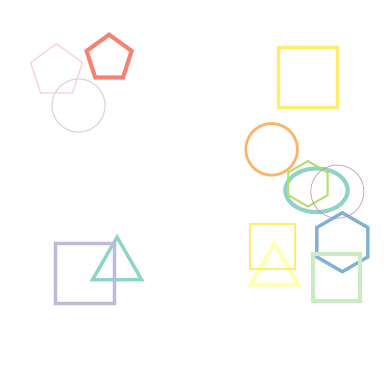[{"shape": "triangle", "thickness": 2.5, "radius": 0.37, "center": [0.304, 0.31]}, {"shape": "oval", "thickness": 3, "radius": 0.4, "center": [0.822, 0.506]}, {"shape": "triangle", "thickness": 3, "radius": 0.36, "center": [0.713, 0.296]}, {"shape": "square", "thickness": 2.5, "radius": 0.39, "center": [0.219, 0.291]}, {"shape": "pentagon", "thickness": 3, "radius": 0.31, "center": [0.283, 0.849]}, {"shape": "hexagon", "thickness": 2.5, "radius": 0.38, "center": [0.889, 0.371]}, {"shape": "circle", "thickness": 2, "radius": 0.33, "center": [0.705, 0.612]}, {"shape": "hexagon", "thickness": 1.5, "radius": 0.3, "center": [0.8, 0.523]}, {"shape": "pentagon", "thickness": 1, "radius": 0.35, "center": [0.147, 0.816]}, {"shape": "circle", "thickness": 1, "radius": 0.34, "center": [0.204, 0.726]}, {"shape": "circle", "thickness": 0.5, "radius": 0.34, "center": [0.876, 0.502]}, {"shape": "square", "thickness": 3, "radius": 0.3, "center": [0.874, 0.279]}, {"shape": "square", "thickness": 2.5, "radius": 0.39, "center": [0.798, 0.8]}, {"shape": "square", "thickness": 1.5, "radius": 0.29, "center": [0.709, 0.36]}]